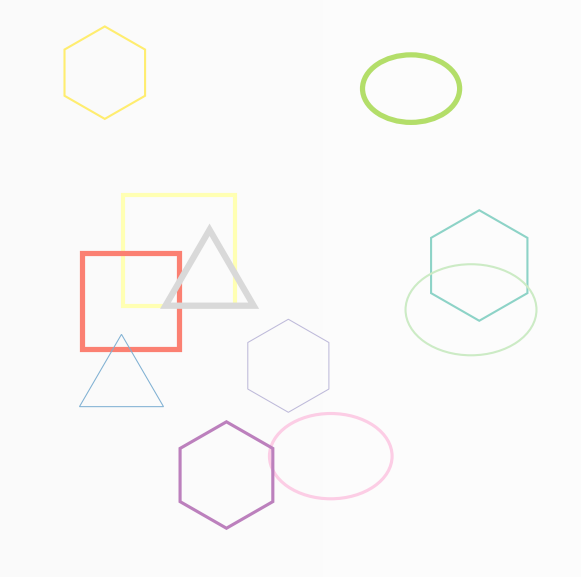[{"shape": "hexagon", "thickness": 1, "radius": 0.48, "center": [0.825, 0.539]}, {"shape": "square", "thickness": 2, "radius": 0.48, "center": [0.308, 0.565]}, {"shape": "hexagon", "thickness": 0.5, "radius": 0.4, "center": [0.496, 0.366]}, {"shape": "square", "thickness": 2.5, "radius": 0.42, "center": [0.224, 0.478]}, {"shape": "triangle", "thickness": 0.5, "radius": 0.42, "center": [0.209, 0.337]}, {"shape": "oval", "thickness": 2.5, "radius": 0.42, "center": [0.707, 0.846]}, {"shape": "oval", "thickness": 1.5, "radius": 0.53, "center": [0.569, 0.209]}, {"shape": "triangle", "thickness": 3, "radius": 0.44, "center": [0.361, 0.514]}, {"shape": "hexagon", "thickness": 1.5, "radius": 0.46, "center": [0.39, 0.177]}, {"shape": "oval", "thickness": 1, "radius": 0.56, "center": [0.81, 0.463]}, {"shape": "hexagon", "thickness": 1, "radius": 0.4, "center": [0.18, 0.873]}]